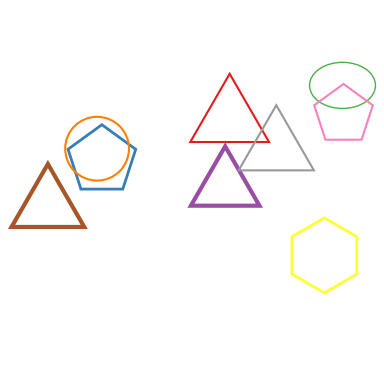[{"shape": "triangle", "thickness": 1.5, "radius": 0.59, "center": [0.597, 0.69]}, {"shape": "pentagon", "thickness": 2, "radius": 0.46, "center": [0.265, 0.584]}, {"shape": "oval", "thickness": 1, "radius": 0.43, "center": [0.89, 0.778]}, {"shape": "triangle", "thickness": 3, "radius": 0.51, "center": [0.585, 0.517]}, {"shape": "circle", "thickness": 1.5, "radius": 0.41, "center": [0.252, 0.614]}, {"shape": "hexagon", "thickness": 2, "radius": 0.49, "center": [0.843, 0.337]}, {"shape": "triangle", "thickness": 3, "radius": 0.54, "center": [0.124, 0.465]}, {"shape": "pentagon", "thickness": 1.5, "radius": 0.4, "center": [0.892, 0.702]}, {"shape": "triangle", "thickness": 1.5, "radius": 0.56, "center": [0.718, 0.614]}]